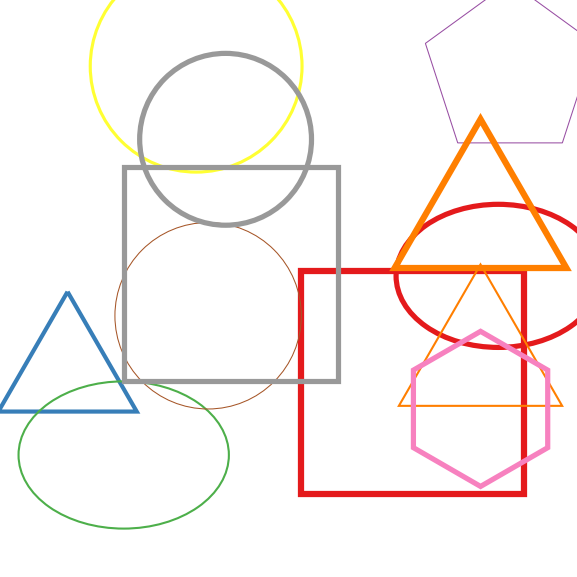[{"shape": "square", "thickness": 3, "radius": 0.96, "center": [0.714, 0.337]}, {"shape": "oval", "thickness": 2.5, "radius": 0.88, "center": [0.863, 0.521]}, {"shape": "triangle", "thickness": 2, "radius": 0.69, "center": [0.117, 0.356]}, {"shape": "oval", "thickness": 1, "radius": 0.91, "center": [0.214, 0.211]}, {"shape": "pentagon", "thickness": 0.5, "radius": 0.77, "center": [0.883, 0.876]}, {"shape": "triangle", "thickness": 1, "radius": 0.82, "center": [0.832, 0.378]}, {"shape": "triangle", "thickness": 3, "radius": 0.86, "center": [0.832, 0.621]}, {"shape": "circle", "thickness": 1.5, "radius": 0.92, "center": [0.34, 0.884]}, {"shape": "circle", "thickness": 0.5, "radius": 0.81, "center": [0.36, 0.452]}, {"shape": "hexagon", "thickness": 2.5, "radius": 0.67, "center": [0.832, 0.291]}, {"shape": "square", "thickness": 2.5, "radius": 0.92, "center": [0.4, 0.525]}, {"shape": "circle", "thickness": 2.5, "radius": 0.74, "center": [0.391, 0.758]}]